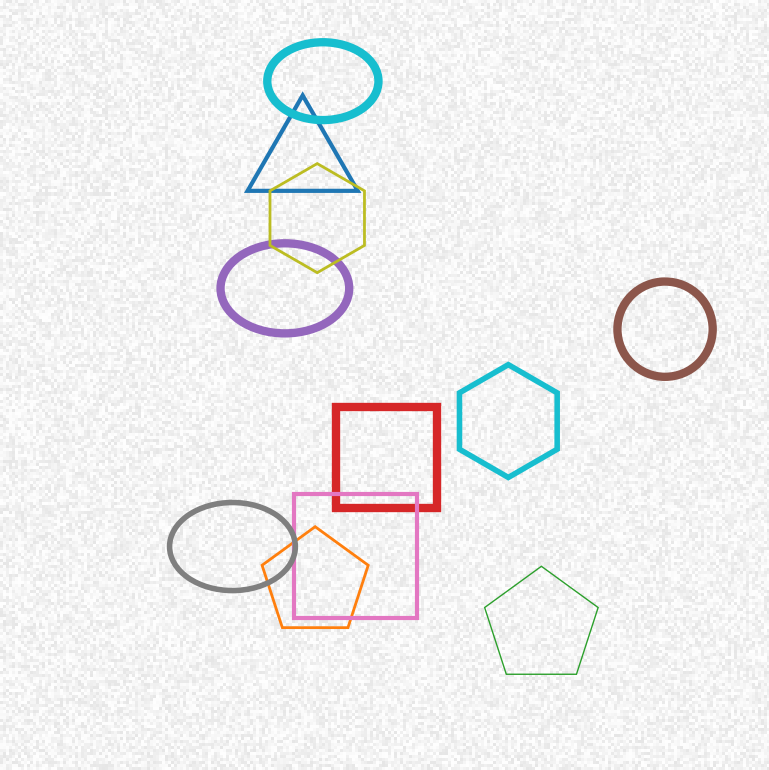[{"shape": "triangle", "thickness": 1.5, "radius": 0.41, "center": [0.393, 0.793]}, {"shape": "pentagon", "thickness": 1, "radius": 0.36, "center": [0.409, 0.243]}, {"shape": "pentagon", "thickness": 0.5, "radius": 0.39, "center": [0.703, 0.187]}, {"shape": "square", "thickness": 3, "radius": 0.33, "center": [0.502, 0.406]}, {"shape": "oval", "thickness": 3, "radius": 0.42, "center": [0.37, 0.626]}, {"shape": "circle", "thickness": 3, "radius": 0.31, "center": [0.864, 0.572]}, {"shape": "square", "thickness": 1.5, "radius": 0.4, "center": [0.462, 0.278]}, {"shape": "oval", "thickness": 2, "radius": 0.41, "center": [0.302, 0.29]}, {"shape": "hexagon", "thickness": 1, "radius": 0.35, "center": [0.412, 0.717]}, {"shape": "hexagon", "thickness": 2, "radius": 0.37, "center": [0.66, 0.453]}, {"shape": "oval", "thickness": 3, "radius": 0.36, "center": [0.419, 0.895]}]